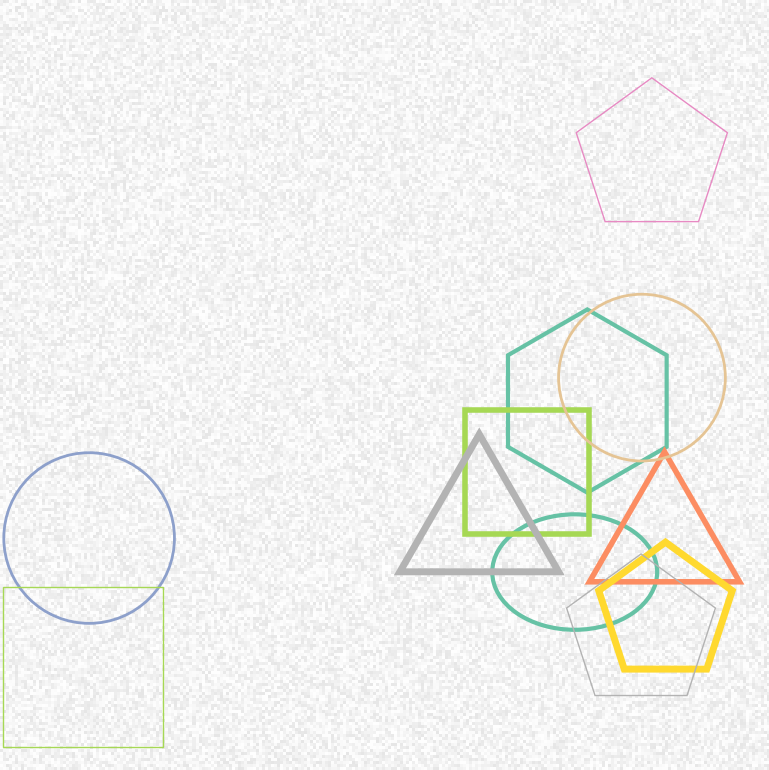[{"shape": "oval", "thickness": 1.5, "radius": 0.54, "center": [0.746, 0.257]}, {"shape": "hexagon", "thickness": 1.5, "radius": 0.59, "center": [0.763, 0.479]}, {"shape": "triangle", "thickness": 2, "radius": 0.56, "center": [0.863, 0.301]}, {"shape": "circle", "thickness": 1, "radius": 0.55, "center": [0.116, 0.301]}, {"shape": "pentagon", "thickness": 0.5, "radius": 0.52, "center": [0.847, 0.796]}, {"shape": "square", "thickness": 2, "radius": 0.4, "center": [0.685, 0.387]}, {"shape": "square", "thickness": 0.5, "radius": 0.52, "center": [0.107, 0.134]}, {"shape": "pentagon", "thickness": 2.5, "radius": 0.46, "center": [0.864, 0.205]}, {"shape": "circle", "thickness": 1, "radius": 0.54, "center": [0.834, 0.51]}, {"shape": "pentagon", "thickness": 0.5, "radius": 0.51, "center": [0.832, 0.179]}, {"shape": "triangle", "thickness": 2.5, "radius": 0.6, "center": [0.622, 0.317]}]